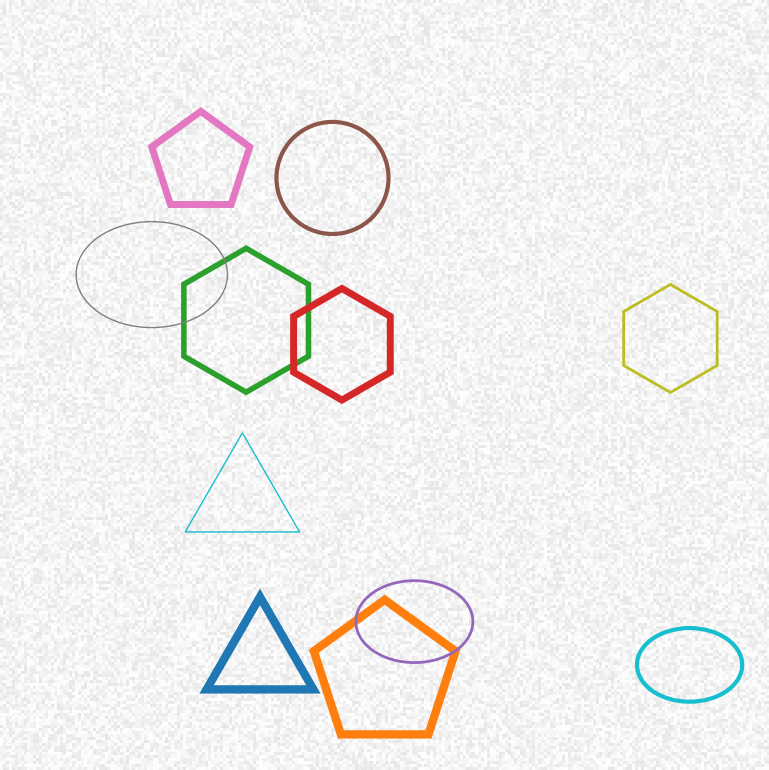[{"shape": "triangle", "thickness": 3, "radius": 0.4, "center": [0.338, 0.145]}, {"shape": "pentagon", "thickness": 3, "radius": 0.48, "center": [0.5, 0.124]}, {"shape": "hexagon", "thickness": 2, "radius": 0.47, "center": [0.32, 0.584]}, {"shape": "hexagon", "thickness": 2.5, "radius": 0.36, "center": [0.444, 0.553]}, {"shape": "oval", "thickness": 1, "radius": 0.38, "center": [0.538, 0.193]}, {"shape": "circle", "thickness": 1.5, "radius": 0.36, "center": [0.432, 0.769]}, {"shape": "pentagon", "thickness": 2.5, "radius": 0.33, "center": [0.261, 0.789]}, {"shape": "oval", "thickness": 0.5, "radius": 0.49, "center": [0.197, 0.643]}, {"shape": "hexagon", "thickness": 1, "radius": 0.35, "center": [0.871, 0.56]}, {"shape": "oval", "thickness": 1.5, "radius": 0.34, "center": [0.896, 0.137]}, {"shape": "triangle", "thickness": 0.5, "radius": 0.43, "center": [0.315, 0.352]}]